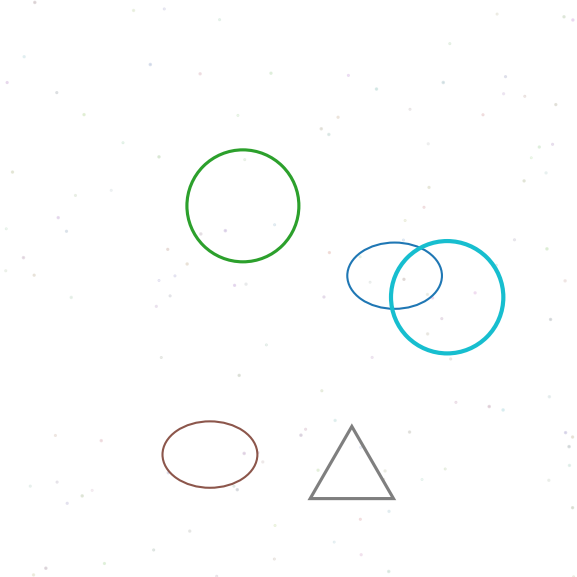[{"shape": "oval", "thickness": 1, "radius": 0.41, "center": [0.683, 0.522]}, {"shape": "circle", "thickness": 1.5, "radius": 0.48, "center": [0.421, 0.643]}, {"shape": "oval", "thickness": 1, "radius": 0.41, "center": [0.364, 0.212]}, {"shape": "triangle", "thickness": 1.5, "radius": 0.42, "center": [0.609, 0.177]}, {"shape": "circle", "thickness": 2, "radius": 0.49, "center": [0.774, 0.484]}]